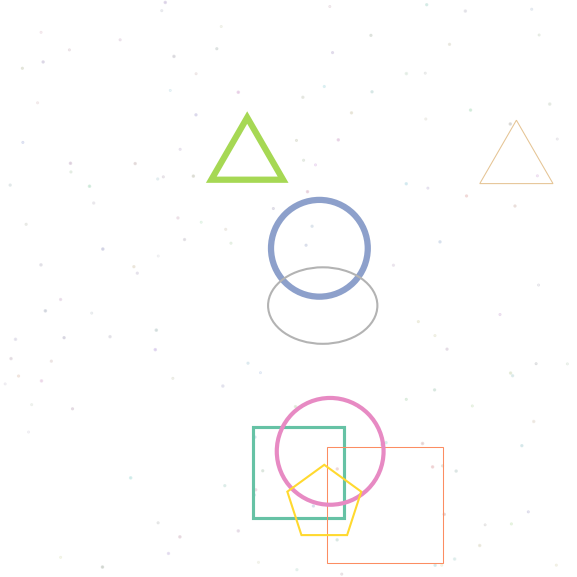[{"shape": "square", "thickness": 1.5, "radius": 0.39, "center": [0.516, 0.181]}, {"shape": "square", "thickness": 0.5, "radius": 0.5, "center": [0.666, 0.125]}, {"shape": "circle", "thickness": 3, "radius": 0.42, "center": [0.553, 0.569]}, {"shape": "circle", "thickness": 2, "radius": 0.46, "center": [0.572, 0.218]}, {"shape": "triangle", "thickness": 3, "radius": 0.36, "center": [0.428, 0.724]}, {"shape": "pentagon", "thickness": 1, "radius": 0.34, "center": [0.562, 0.127]}, {"shape": "triangle", "thickness": 0.5, "radius": 0.37, "center": [0.894, 0.718]}, {"shape": "oval", "thickness": 1, "radius": 0.47, "center": [0.559, 0.47]}]